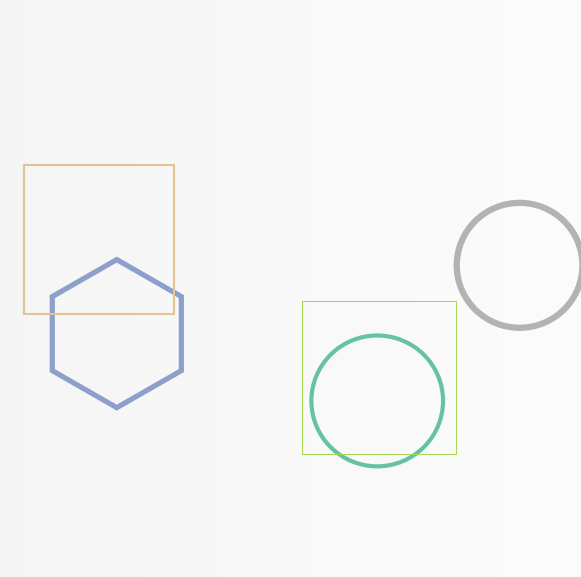[{"shape": "circle", "thickness": 2, "radius": 0.57, "center": [0.649, 0.305]}, {"shape": "hexagon", "thickness": 2.5, "radius": 0.64, "center": [0.201, 0.421]}, {"shape": "square", "thickness": 0.5, "radius": 0.66, "center": [0.652, 0.346]}, {"shape": "square", "thickness": 1, "radius": 0.65, "center": [0.17, 0.584]}, {"shape": "circle", "thickness": 3, "radius": 0.54, "center": [0.894, 0.54]}]